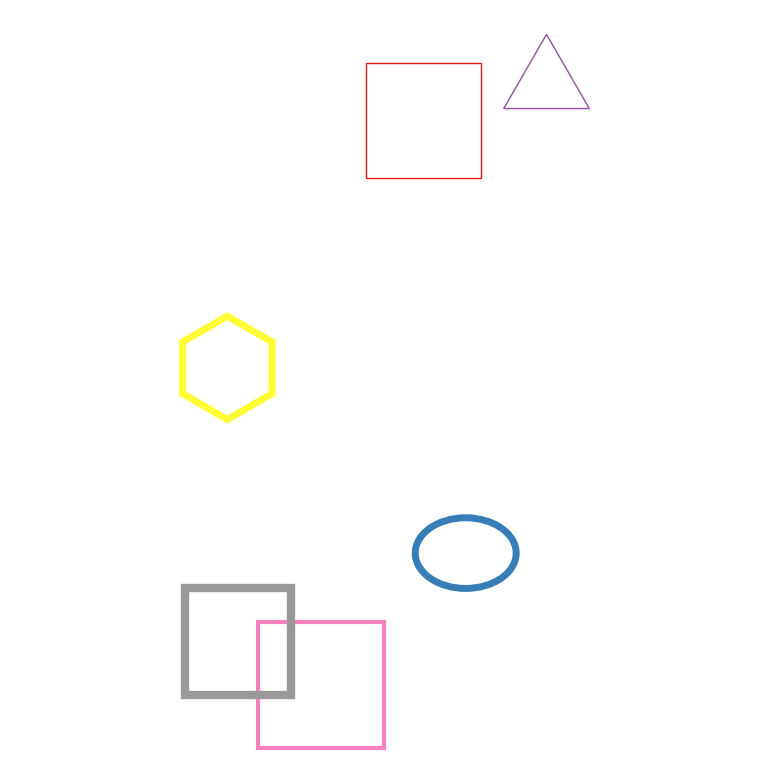[{"shape": "square", "thickness": 0.5, "radius": 0.37, "center": [0.55, 0.843]}, {"shape": "oval", "thickness": 2.5, "radius": 0.33, "center": [0.605, 0.282]}, {"shape": "triangle", "thickness": 0.5, "radius": 0.32, "center": [0.71, 0.891]}, {"shape": "hexagon", "thickness": 2.5, "radius": 0.34, "center": [0.295, 0.522]}, {"shape": "square", "thickness": 1.5, "radius": 0.41, "center": [0.417, 0.111]}, {"shape": "square", "thickness": 3, "radius": 0.35, "center": [0.309, 0.166]}]